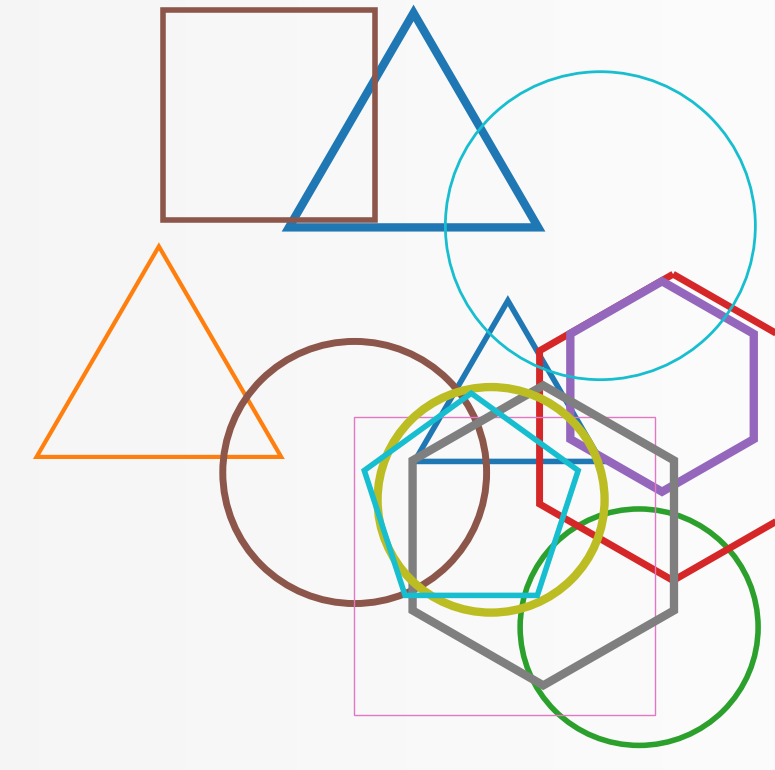[{"shape": "triangle", "thickness": 2, "radius": 0.7, "center": [0.655, 0.47]}, {"shape": "triangle", "thickness": 3, "radius": 0.93, "center": [0.534, 0.798]}, {"shape": "triangle", "thickness": 1.5, "radius": 0.91, "center": [0.205, 0.498]}, {"shape": "circle", "thickness": 2, "radius": 0.77, "center": [0.825, 0.185]}, {"shape": "hexagon", "thickness": 2.5, "radius": 0.99, "center": [0.869, 0.445]}, {"shape": "hexagon", "thickness": 3, "radius": 0.68, "center": [0.854, 0.498]}, {"shape": "circle", "thickness": 2.5, "radius": 0.85, "center": [0.458, 0.386]}, {"shape": "square", "thickness": 2, "radius": 0.68, "center": [0.347, 0.85]}, {"shape": "square", "thickness": 0.5, "radius": 0.97, "center": [0.651, 0.265]}, {"shape": "hexagon", "thickness": 3, "radius": 0.97, "center": [0.701, 0.305]}, {"shape": "circle", "thickness": 3, "radius": 0.73, "center": [0.634, 0.351]}, {"shape": "pentagon", "thickness": 2, "radius": 0.73, "center": [0.608, 0.344]}, {"shape": "circle", "thickness": 1, "radius": 1.0, "center": [0.775, 0.707]}]